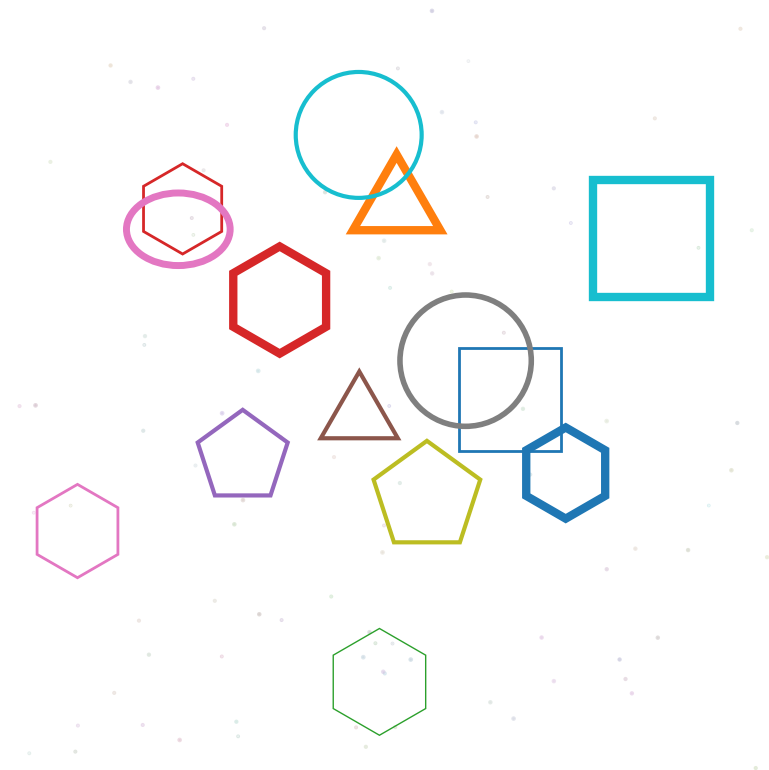[{"shape": "hexagon", "thickness": 3, "radius": 0.3, "center": [0.735, 0.386]}, {"shape": "square", "thickness": 1, "radius": 0.33, "center": [0.663, 0.481]}, {"shape": "triangle", "thickness": 3, "radius": 0.33, "center": [0.515, 0.734]}, {"shape": "hexagon", "thickness": 0.5, "radius": 0.35, "center": [0.493, 0.114]}, {"shape": "hexagon", "thickness": 1, "radius": 0.29, "center": [0.237, 0.729]}, {"shape": "hexagon", "thickness": 3, "radius": 0.35, "center": [0.363, 0.61]}, {"shape": "pentagon", "thickness": 1.5, "radius": 0.31, "center": [0.315, 0.406]}, {"shape": "triangle", "thickness": 1.5, "radius": 0.29, "center": [0.467, 0.46]}, {"shape": "oval", "thickness": 2.5, "radius": 0.34, "center": [0.232, 0.702]}, {"shape": "hexagon", "thickness": 1, "radius": 0.3, "center": [0.101, 0.31]}, {"shape": "circle", "thickness": 2, "radius": 0.43, "center": [0.605, 0.532]}, {"shape": "pentagon", "thickness": 1.5, "radius": 0.36, "center": [0.554, 0.355]}, {"shape": "square", "thickness": 3, "radius": 0.38, "center": [0.846, 0.69]}, {"shape": "circle", "thickness": 1.5, "radius": 0.41, "center": [0.466, 0.825]}]